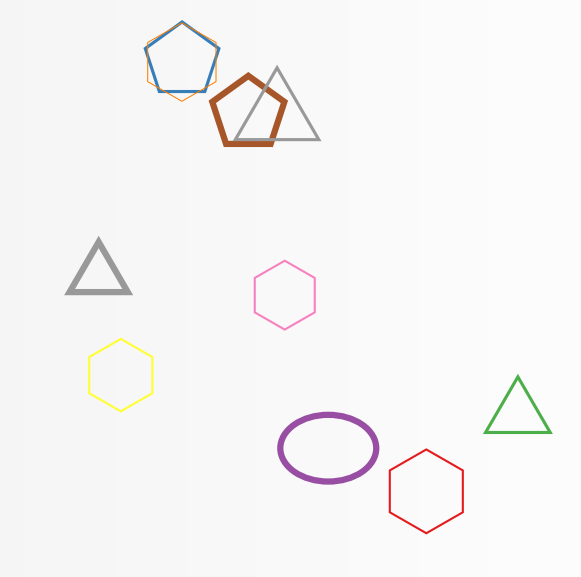[{"shape": "hexagon", "thickness": 1, "radius": 0.36, "center": [0.733, 0.148]}, {"shape": "pentagon", "thickness": 1.5, "radius": 0.33, "center": [0.313, 0.895]}, {"shape": "triangle", "thickness": 1.5, "radius": 0.32, "center": [0.891, 0.282]}, {"shape": "oval", "thickness": 3, "radius": 0.41, "center": [0.565, 0.223]}, {"shape": "hexagon", "thickness": 0.5, "radius": 0.34, "center": [0.313, 0.892]}, {"shape": "hexagon", "thickness": 1, "radius": 0.31, "center": [0.208, 0.35]}, {"shape": "pentagon", "thickness": 3, "radius": 0.33, "center": [0.427, 0.803]}, {"shape": "hexagon", "thickness": 1, "radius": 0.3, "center": [0.49, 0.488]}, {"shape": "triangle", "thickness": 1.5, "radius": 0.41, "center": [0.477, 0.799]}, {"shape": "triangle", "thickness": 3, "radius": 0.29, "center": [0.17, 0.522]}]